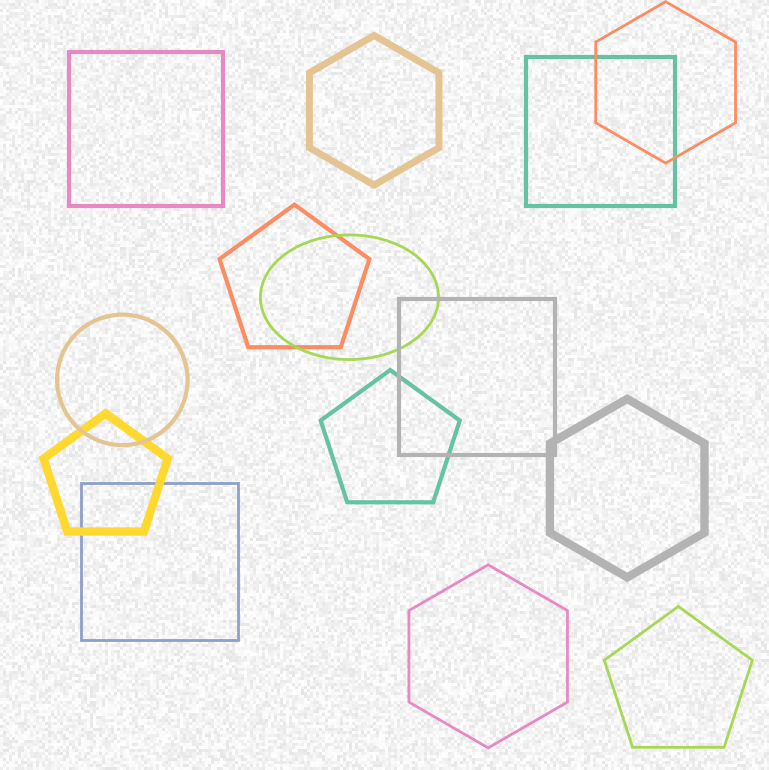[{"shape": "pentagon", "thickness": 1.5, "radius": 0.47, "center": [0.507, 0.425]}, {"shape": "square", "thickness": 1.5, "radius": 0.48, "center": [0.78, 0.829]}, {"shape": "pentagon", "thickness": 1.5, "radius": 0.51, "center": [0.382, 0.632]}, {"shape": "hexagon", "thickness": 1, "radius": 0.52, "center": [0.864, 0.893]}, {"shape": "square", "thickness": 1, "radius": 0.51, "center": [0.207, 0.271]}, {"shape": "hexagon", "thickness": 1, "radius": 0.59, "center": [0.634, 0.148]}, {"shape": "square", "thickness": 1.5, "radius": 0.5, "center": [0.19, 0.832]}, {"shape": "oval", "thickness": 1, "radius": 0.58, "center": [0.454, 0.614]}, {"shape": "pentagon", "thickness": 1, "radius": 0.51, "center": [0.881, 0.111]}, {"shape": "pentagon", "thickness": 3, "radius": 0.42, "center": [0.137, 0.378]}, {"shape": "hexagon", "thickness": 2.5, "radius": 0.49, "center": [0.486, 0.857]}, {"shape": "circle", "thickness": 1.5, "radius": 0.42, "center": [0.159, 0.507]}, {"shape": "square", "thickness": 1.5, "radius": 0.51, "center": [0.62, 0.51]}, {"shape": "hexagon", "thickness": 3, "radius": 0.58, "center": [0.815, 0.366]}]